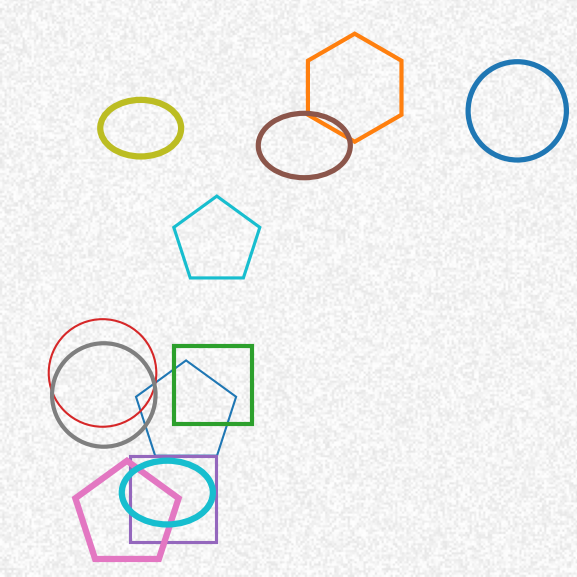[{"shape": "pentagon", "thickness": 1, "radius": 0.46, "center": [0.322, 0.284]}, {"shape": "circle", "thickness": 2.5, "radius": 0.43, "center": [0.896, 0.807]}, {"shape": "hexagon", "thickness": 2, "radius": 0.47, "center": [0.614, 0.847]}, {"shape": "square", "thickness": 2, "radius": 0.34, "center": [0.369, 0.332]}, {"shape": "circle", "thickness": 1, "radius": 0.47, "center": [0.178, 0.353]}, {"shape": "square", "thickness": 1.5, "radius": 0.37, "center": [0.299, 0.136]}, {"shape": "oval", "thickness": 2.5, "radius": 0.4, "center": [0.527, 0.747]}, {"shape": "pentagon", "thickness": 3, "radius": 0.47, "center": [0.22, 0.107]}, {"shape": "circle", "thickness": 2, "radius": 0.45, "center": [0.18, 0.315]}, {"shape": "oval", "thickness": 3, "radius": 0.35, "center": [0.244, 0.777]}, {"shape": "pentagon", "thickness": 1.5, "radius": 0.39, "center": [0.375, 0.581]}, {"shape": "oval", "thickness": 3, "radius": 0.39, "center": [0.29, 0.146]}]